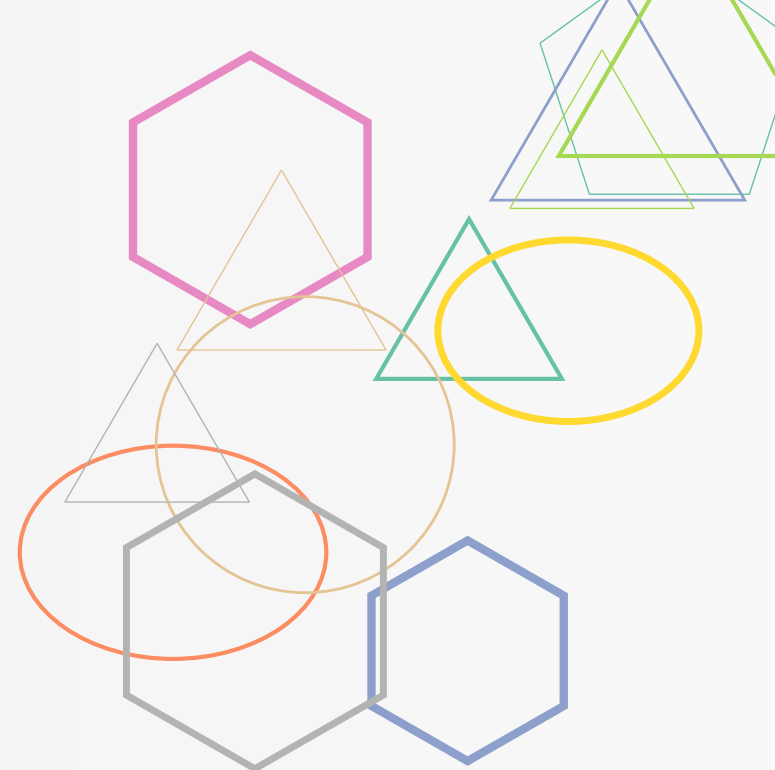[{"shape": "pentagon", "thickness": 0.5, "radius": 0.88, "center": [0.864, 0.89]}, {"shape": "triangle", "thickness": 1.5, "radius": 0.69, "center": [0.605, 0.577]}, {"shape": "oval", "thickness": 1.5, "radius": 0.99, "center": [0.223, 0.283]}, {"shape": "triangle", "thickness": 1, "radius": 0.94, "center": [0.797, 0.835]}, {"shape": "hexagon", "thickness": 3, "radius": 0.72, "center": [0.603, 0.155]}, {"shape": "hexagon", "thickness": 3, "radius": 0.87, "center": [0.323, 0.754]}, {"shape": "triangle", "thickness": 1.5, "radius": 0.98, "center": [0.891, 0.896]}, {"shape": "triangle", "thickness": 0.5, "radius": 0.69, "center": [0.777, 0.798]}, {"shape": "oval", "thickness": 2.5, "radius": 0.84, "center": [0.733, 0.57]}, {"shape": "triangle", "thickness": 0.5, "radius": 0.78, "center": [0.363, 0.623]}, {"shape": "circle", "thickness": 1, "radius": 0.96, "center": [0.394, 0.422]}, {"shape": "triangle", "thickness": 0.5, "radius": 0.69, "center": [0.203, 0.417]}, {"shape": "hexagon", "thickness": 2.5, "radius": 0.96, "center": [0.329, 0.193]}]